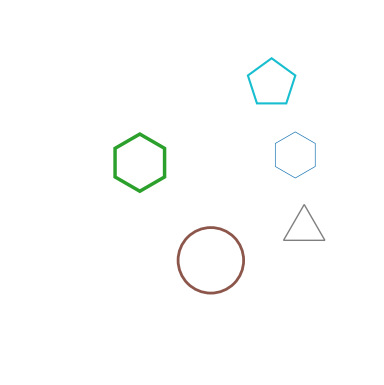[{"shape": "hexagon", "thickness": 0.5, "radius": 0.3, "center": [0.767, 0.597]}, {"shape": "hexagon", "thickness": 2.5, "radius": 0.37, "center": [0.363, 0.578]}, {"shape": "circle", "thickness": 2, "radius": 0.43, "center": [0.548, 0.324]}, {"shape": "triangle", "thickness": 1, "radius": 0.31, "center": [0.79, 0.407]}, {"shape": "pentagon", "thickness": 1.5, "radius": 0.32, "center": [0.705, 0.784]}]